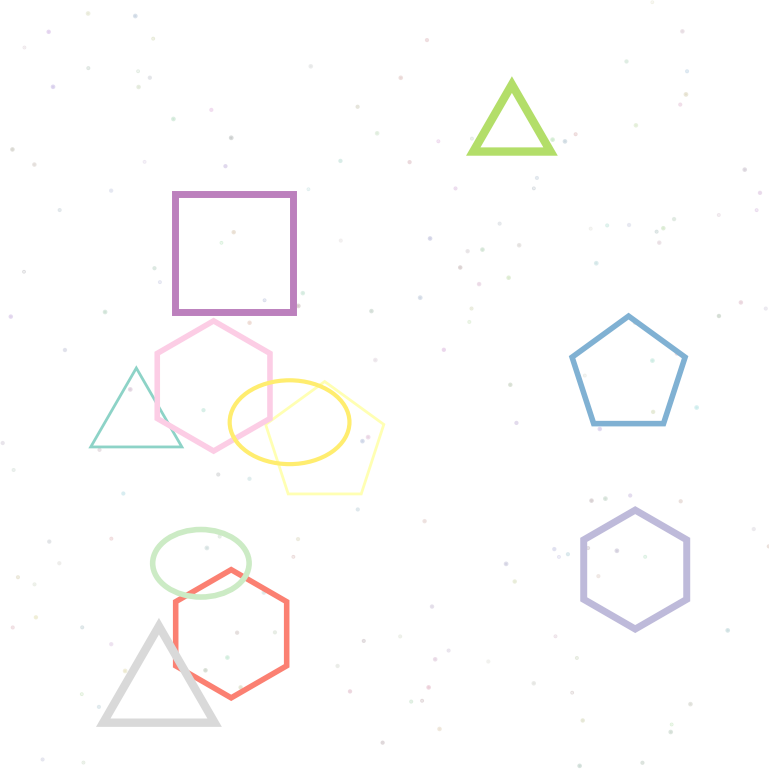[{"shape": "triangle", "thickness": 1, "radius": 0.34, "center": [0.177, 0.454]}, {"shape": "pentagon", "thickness": 1, "radius": 0.4, "center": [0.422, 0.424]}, {"shape": "hexagon", "thickness": 2.5, "radius": 0.39, "center": [0.825, 0.26]}, {"shape": "hexagon", "thickness": 2, "radius": 0.42, "center": [0.3, 0.177]}, {"shape": "pentagon", "thickness": 2, "radius": 0.39, "center": [0.816, 0.512]}, {"shape": "triangle", "thickness": 3, "radius": 0.29, "center": [0.665, 0.832]}, {"shape": "hexagon", "thickness": 2, "radius": 0.42, "center": [0.277, 0.499]}, {"shape": "triangle", "thickness": 3, "radius": 0.42, "center": [0.206, 0.103]}, {"shape": "square", "thickness": 2.5, "radius": 0.38, "center": [0.304, 0.672]}, {"shape": "oval", "thickness": 2, "radius": 0.31, "center": [0.261, 0.268]}, {"shape": "oval", "thickness": 1.5, "radius": 0.39, "center": [0.376, 0.452]}]